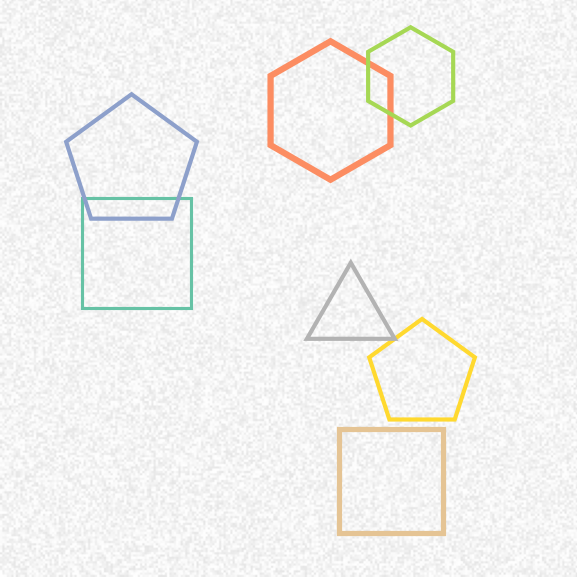[{"shape": "square", "thickness": 1.5, "radius": 0.47, "center": [0.237, 0.561]}, {"shape": "hexagon", "thickness": 3, "radius": 0.6, "center": [0.572, 0.808]}, {"shape": "pentagon", "thickness": 2, "radius": 0.6, "center": [0.228, 0.717]}, {"shape": "hexagon", "thickness": 2, "radius": 0.43, "center": [0.711, 0.867]}, {"shape": "pentagon", "thickness": 2, "radius": 0.48, "center": [0.731, 0.351]}, {"shape": "square", "thickness": 2.5, "radius": 0.45, "center": [0.677, 0.166]}, {"shape": "triangle", "thickness": 2, "radius": 0.44, "center": [0.607, 0.456]}]